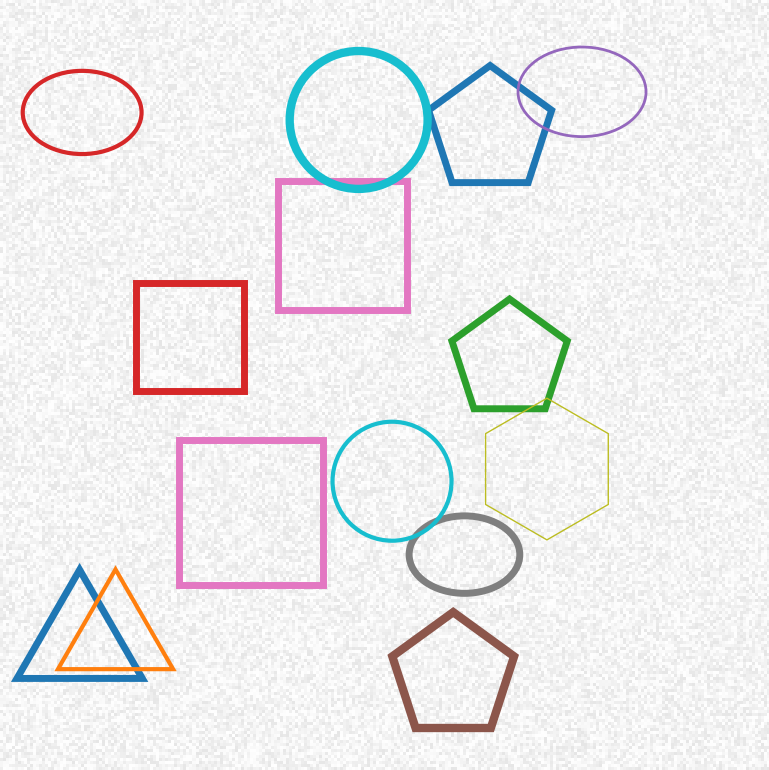[{"shape": "triangle", "thickness": 2.5, "radius": 0.47, "center": [0.103, 0.166]}, {"shape": "pentagon", "thickness": 2.5, "radius": 0.42, "center": [0.636, 0.831]}, {"shape": "triangle", "thickness": 1.5, "radius": 0.43, "center": [0.15, 0.174]}, {"shape": "pentagon", "thickness": 2.5, "radius": 0.39, "center": [0.662, 0.533]}, {"shape": "oval", "thickness": 1.5, "radius": 0.39, "center": [0.107, 0.854]}, {"shape": "square", "thickness": 2.5, "radius": 0.35, "center": [0.247, 0.563]}, {"shape": "oval", "thickness": 1, "radius": 0.42, "center": [0.756, 0.881]}, {"shape": "pentagon", "thickness": 3, "radius": 0.42, "center": [0.589, 0.122]}, {"shape": "square", "thickness": 2.5, "radius": 0.47, "center": [0.326, 0.334]}, {"shape": "square", "thickness": 2.5, "radius": 0.42, "center": [0.445, 0.681]}, {"shape": "oval", "thickness": 2.5, "radius": 0.36, "center": [0.603, 0.28]}, {"shape": "hexagon", "thickness": 0.5, "radius": 0.46, "center": [0.71, 0.391]}, {"shape": "circle", "thickness": 1.5, "radius": 0.39, "center": [0.509, 0.375]}, {"shape": "circle", "thickness": 3, "radius": 0.45, "center": [0.466, 0.844]}]